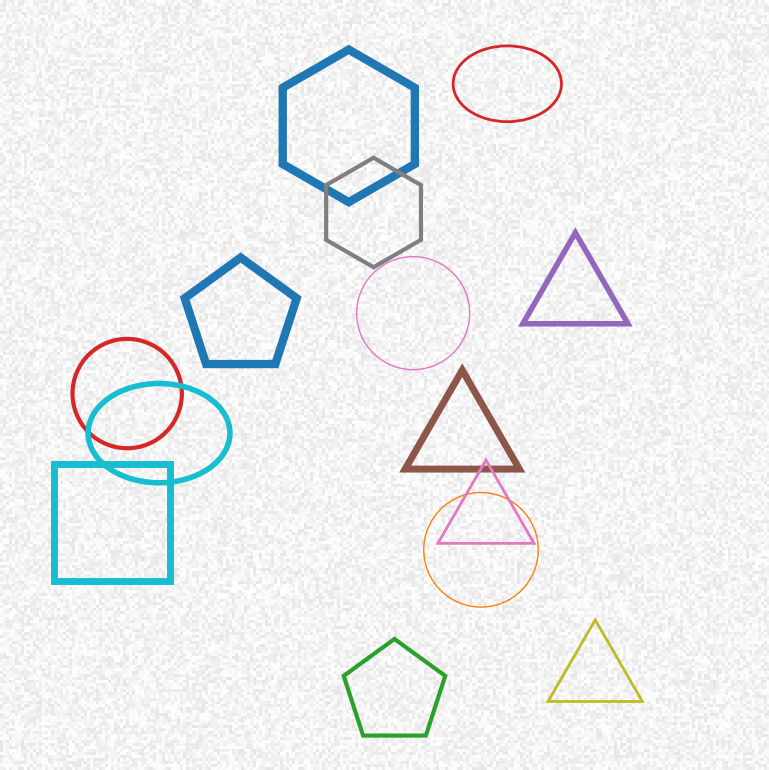[{"shape": "hexagon", "thickness": 3, "radius": 0.5, "center": [0.453, 0.837]}, {"shape": "pentagon", "thickness": 3, "radius": 0.38, "center": [0.313, 0.589]}, {"shape": "circle", "thickness": 0.5, "radius": 0.37, "center": [0.625, 0.286]}, {"shape": "pentagon", "thickness": 1.5, "radius": 0.35, "center": [0.512, 0.101]}, {"shape": "circle", "thickness": 1.5, "radius": 0.36, "center": [0.165, 0.489]}, {"shape": "oval", "thickness": 1, "radius": 0.35, "center": [0.659, 0.891]}, {"shape": "triangle", "thickness": 2, "radius": 0.39, "center": [0.747, 0.619]}, {"shape": "triangle", "thickness": 2.5, "radius": 0.43, "center": [0.6, 0.434]}, {"shape": "circle", "thickness": 0.5, "radius": 0.37, "center": [0.537, 0.593]}, {"shape": "triangle", "thickness": 1, "radius": 0.36, "center": [0.631, 0.33]}, {"shape": "hexagon", "thickness": 1.5, "radius": 0.36, "center": [0.485, 0.724]}, {"shape": "triangle", "thickness": 1, "radius": 0.35, "center": [0.773, 0.124]}, {"shape": "square", "thickness": 2.5, "radius": 0.38, "center": [0.146, 0.321]}, {"shape": "oval", "thickness": 2, "radius": 0.46, "center": [0.207, 0.437]}]